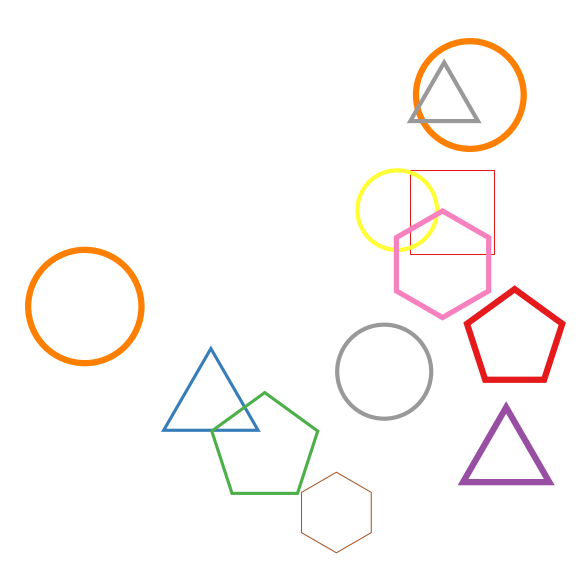[{"shape": "pentagon", "thickness": 3, "radius": 0.43, "center": [0.891, 0.412]}, {"shape": "square", "thickness": 0.5, "radius": 0.36, "center": [0.782, 0.632]}, {"shape": "triangle", "thickness": 1.5, "radius": 0.47, "center": [0.365, 0.301]}, {"shape": "pentagon", "thickness": 1.5, "radius": 0.48, "center": [0.458, 0.223]}, {"shape": "triangle", "thickness": 3, "radius": 0.43, "center": [0.876, 0.207]}, {"shape": "circle", "thickness": 3, "radius": 0.49, "center": [0.147, 0.468]}, {"shape": "circle", "thickness": 3, "radius": 0.47, "center": [0.814, 0.835]}, {"shape": "circle", "thickness": 2, "radius": 0.34, "center": [0.688, 0.635]}, {"shape": "hexagon", "thickness": 0.5, "radius": 0.35, "center": [0.582, 0.112]}, {"shape": "hexagon", "thickness": 2.5, "radius": 0.46, "center": [0.766, 0.542]}, {"shape": "triangle", "thickness": 2, "radius": 0.34, "center": [0.769, 0.823]}, {"shape": "circle", "thickness": 2, "radius": 0.41, "center": [0.665, 0.356]}]